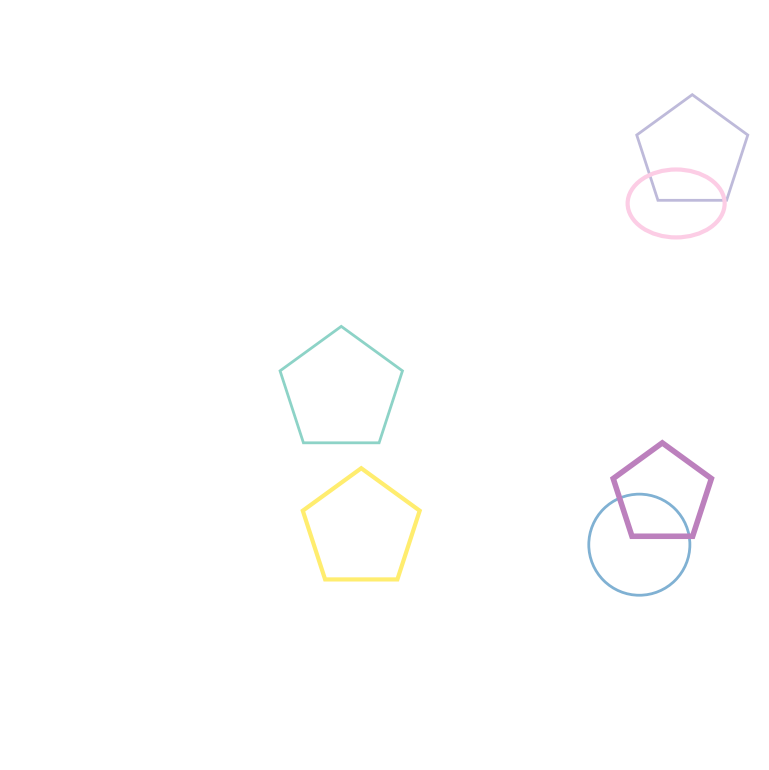[{"shape": "pentagon", "thickness": 1, "radius": 0.42, "center": [0.443, 0.493]}, {"shape": "pentagon", "thickness": 1, "radius": 0.38, "center": [0.899, 0.801]}, {"shape": "circle", "thickness": 1, "radius": 0.33, "center": [0.83, 0.293]}, {"shape": "oval", "thickness": 1.5, "radius": 0.32, "center": [0.878, 0.736]}, {"shape": "pentagon", "thickness": 2, "radius": 0.34, "center": [0.86, 0.358]}, {"shape": "pentagon", "thickness": 1.5, "radius": 0.4, "center": [0.469, 0.312]}]